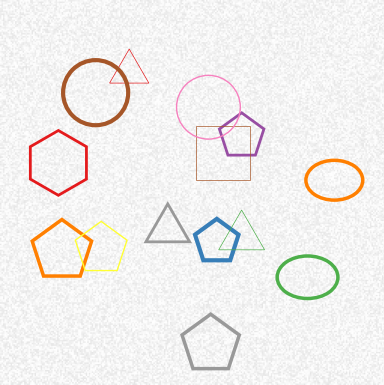[{"shape": "triangle", "thickness": 0.5, "radius": 0.29, "center": [0.336, 0.814]}, {"shape": "hexagon", "thickness": 2, "radius": 0.42, "center": [0.152, 0.577]}, {"shape": "pentagon", "thickness": 3, "radius": 0.3, "center": [0.563, 0.372]}, {"shape": "oval", "thickness": 2.5, "radius": 0.39, "center": [0.799, 0.28]}, {"shape": "triangle", "thickness": 0.5, "radius": 0.34, "center": [0.628, 0.386]}, {"shape": "pentagon", "thickness": 2, "radius": 0.3, "center": [0.628, 0.646]}, {"shape": "oval", "thickness": 2.5, "radius": 0.37, "center": [0.868, 0.532]}, {"shape": "pentagon", "thickness": 2.5, "radius": 0.41, "center": [0.161, 0.349]}, {"shape": "pentagon", "thickness": 1, "radius": 0.35, "center": [0.263, 0.354]}, {"shape": "circle", "thickness": 3, "radius": 0.42, "center": [0.248, 0.759]}, {"shape": "square", "thickness": 0.5, "radius": 0.35, "center": [0.579, 0.602]}, {"shape": "circle", "thickness": 1, "radius": 0.41, "center": [0.541, 0.722]}, {"shape": "triangle", "thickness": 2, "radius": 0.33, "center": [0.436, 0.405]}, {"shape": "pentagon", "thickness": 2.5, "radius": 0.39, "center": [0.547, 0.106]}]